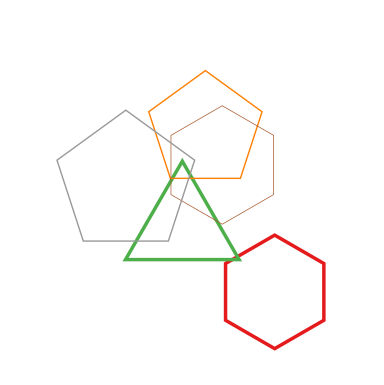[{"shape": "hexagon", "thickness": 2.5, "radius": 0.74, "center": [0.714, 0.242]}, {"shape": "triangle", "thickness": 2.5, "radius": 0.85, "center": [0.474, 0.411]}, {"shape": "pentagon", "thickness": 1, "radius": 0.77, "center": [0.533, 0.662]}, {"shape": "hexagon", "thickness": 0.5, "radius": 0.77, "center": [0.577, 0.571]}, {"shape": "pentagon", "thickness": 1, "radius": 0.94, "center": [0.327, 0.526]}]